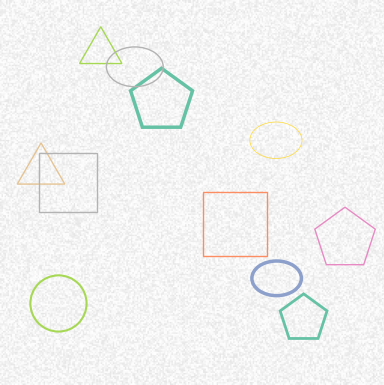[{"shape": "pentagon", "thickness": 2, "radius": 0.32, "center": [0.789, 0.173]}, {"shape": "pentagon", "thickness": 2.5, "radius": 0.42, "center": [0.42, 0.738]}, {"shape": "square", "thickness": 1, "radius": 0.42, "center": [0.611, 0.419]}, {"shape": "oval", "thickness": 2.5, "radius": 0.32, "center": [0.719, 0.277]}, {"shape": "pentagon", "thickness": 1, "radius": 0.41, "center": [0.896, 0.379]}, {"shape": "triangle", "thickness": 1, "radius": 0.32, "center": [0.262, 0.867]}, {"shape": "circle", "thickness": 1.5, "radius": 0.36, "center": [0.152, 0.212]}, {"shape": "oval", "thickness": 0.5, "radius": 0.34, "center": [0.717, 0.636]}, {"shape": "triangle", "thickness": 1, "radius": 0.36, "center": [0.107, 0.557]}, {"shape": "square", "thickness": 1, "radius": 0.38, "center": [0.177, 0.527]}, {"shape": "oval", "thickness": 1, "radius": 0.37, "center": [0.35, 0.826]}]